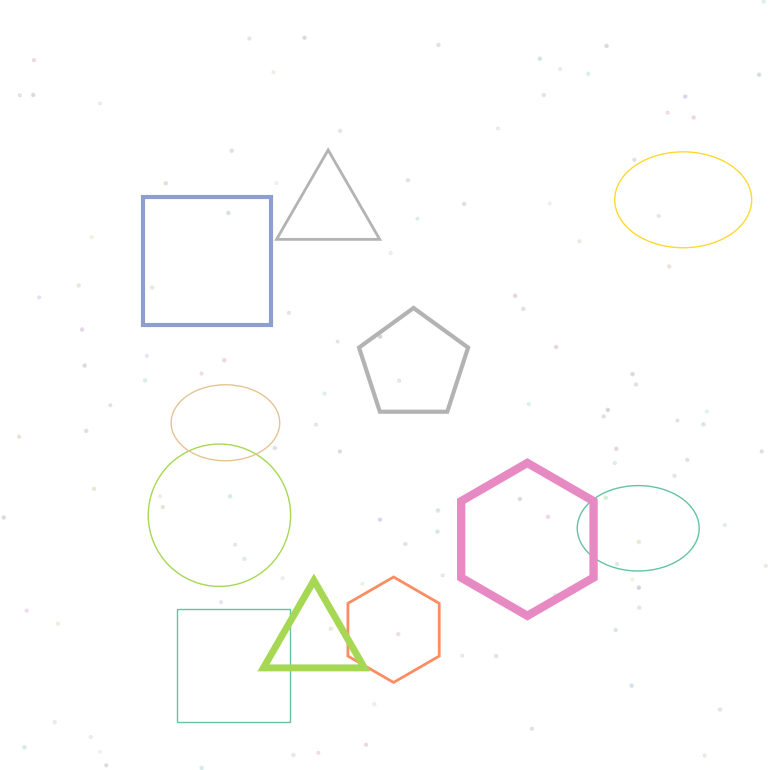[{"shape": "square", "thickness": 0.5, "radius": 0.37, "center": [0.303, 0.136]}, {"shape": "oval", "thickness": 0.5, "radius": 0.4, "center": [0.829, 0.314]}, {"shape": "hexagon", "thickness": 1, "radius": 0.34, "center": [0.511, 0.182]}, {"shape": "square", "thickness": 1.5, "radius": 0.42, "center": [0.269, 0.661]}, {"shape": "hexagon", "thickness": 3, "radius": 0.5, "center": [0.685, 0.3]}, {"shape": "circle", "thickness": 0.5, "radius": 0.46, "center": [0.285, 0.331]}, {"shape": "triangle", "thickness": 2.5, "radius": 0.38, "center": [0.408, 0.17]}, {"shape": "oval", "thickness": 0.5, "radius": 0.44, "center": [0.887, 0.741]}, {"shape": "oval", "thickness": 0.5, "radius": 0.35, "center": [0.293, 0.451]}, {"shape": "triangle", "thickness": 1, "radius": 0.39, "center": [0.426, 0.728]}, {"shape": "pentagon", "thickness": 1.5, "radius": 0.37, "center": [0.537, 0.526]}]